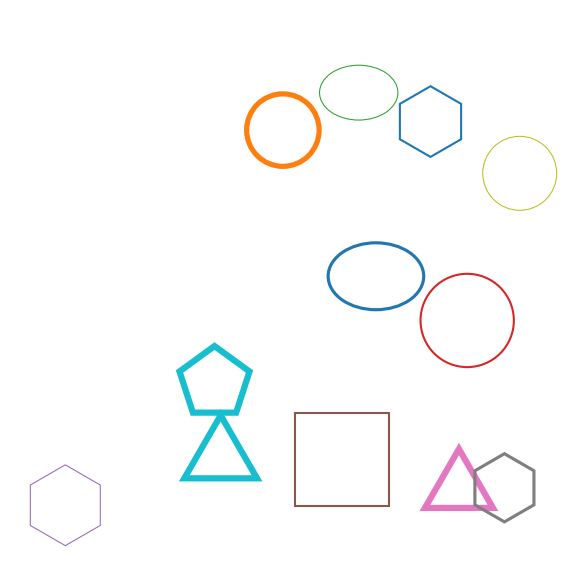[{"shape": "oval", "thickness": 1.5, "radius": 0.41, "center": [0.651, 0.521]}, {"shape": "hexagon", "thickness": 1, "radius": 0.31, "center": [0.745, 0.789]}, {"shape": "circle", "thickness": 2.5, "radius": 0.31, "center": [0.49, 0.774]}, {"shape": "oval", "thickness": 0.5, "radius": 0.34, "center": [0.621, 0.839]}, {"shape": "circle", "thickness": 1, "radius": 0.4, "center": [0.809, 0.444]}, {"shape": "hexagon", "thickness": 0.5, "radius": 0.35, "center": [0.113, 0.124]}, {"shape": "square", "thickness": 1, "radius": 0.41, "center": [0.592, 0.203]}, {"shape": "triangle", "thickness": 3, "radius": 0.34, "center": [0.795, 0.154]}, {"shape": "hexagon", "thickness": 1.5, "radius": 0.3, "center": [0.873, 0.154]}, {"shape": "circle", "thickness": 0.5, "radius": 0.32, "center": [0.9, 0.699]}, {"shape": "triangle", "thickness": 3, "radius": 0.36, "center": [0.382, 0.207]}, {"shape": "pentagon", "thickness": 3, "radius": 0.32, "center": [0.371, 0.336]}]